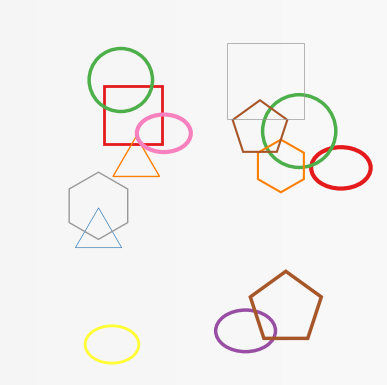[{"shape": "square", "thickness": 2, "radius": 0.38, "center": [0.343, 0.701]}, {"shape": "oval", "thickness": 3, "radius": 0.38, "center": [0.88, 0.564]}, {"shape": "triangle", "thickness": 0.5, "radius": 0.34, "center": [0.254, 0.391]}, {"shape": "circle", "thickness": 2.5, "radius": 0.47, "center": [0.772, 0.659]}, {"shape": "circle", "thickness": 2.5, "radius": 0.41, "center": [0.312, 0.792]}, {"shape": "oval", "thickness": 2.5, "radius": 0.39, "center": [0.634, 0.141]}, {"shape": "hexagon", "thickness": 1.5, "radius": 0.34, "center": [0.725, 0.569]}, {"shape": "triangle", "thickness": 1, "radius": 0.35, "center": [0.352, 0.576]}, {"shape": "oval", "thickness": 2, "radius": 0.35, "center": [0.289, 0.105]}, {"shape": "pentagon", "thickness": 1.5, "radius": 0.37, "center": [0.671, 0.666]}, {"shape": "pentagon", "thickness": 2.5, "radius": 0.48, "center": [0.738, 0.199]}, {"shape": "oval", "thickness": 3, "radius": 0.35, "center": [0.423, 0.654]}, {"shape": "hexagon", "thickness": 1, "radius": 0.44, "center": [0.254, 0.465]}, {"shape": "square", "thickness": 0.5, "radius": 0.5, "center": [0.686, 0.789]}]